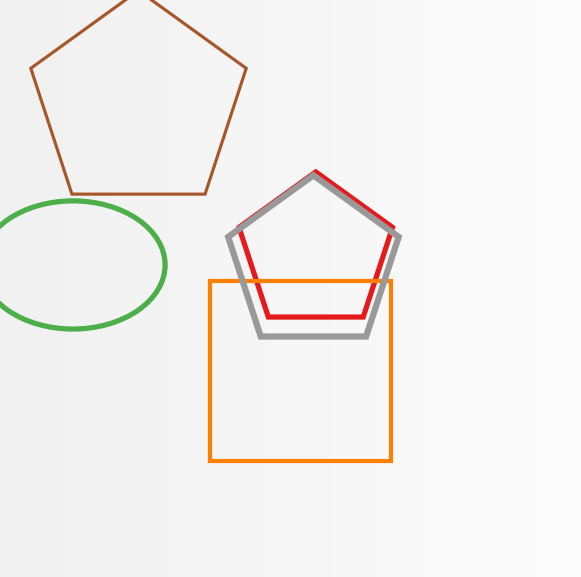[{"shape": "pentagon", "thickness": 2.5, "radius": 0.69, "center": [0.543, 0.563]}, {"shape": "oval", "thickness": 2.5, "radius": 0.79, "center": [0.126, 0.54]}, {"shape": "square", "thickness": 2, "radius": 0.78, "center": [0.517, 0.356]}, {"shape": "pentagon", "thickness": 1.5, "radius": 0.97, "center": [0.238, 0.821]}, {"shape": "pentagon", "thickness": 3, "radius": 0.77, "center": [0.539, 0.541]}]